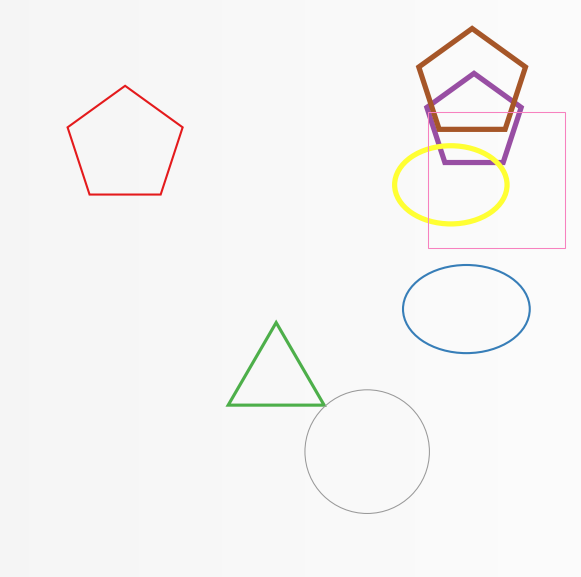[{"shape": "pentagon", "thickness": 1, "radius": 0.52, "center": [0.215, 0.746]}, {"shape": "oval", "thickness": 1, "radius": 0.55, "center": [0.802, 0.464]}, {"shape": "triangle", "thickness": 1.5, "radius": 0.48, "center": [0.475, 0.345]}, {"shape": "pentagon", "thickness": 2.5, "radius": 0.43, "center": [0.816, 0.787]}, {"shape": "oval", "thickness": 2.5, "radius": 0.48, "center": [0.776, 0.679]}, {"shape": "pentagon", "thickness": 2.5, "radius": 0.48, "center": [0.812, 0.853]}, {"shape": "square", "thickness": 0.5, "radius": 0.59, "center": [0.854, 0.688]}, {"shape": "circle", "thickness": 0.5, "radius": 0.54, "center": [0.632, 0.217]}]